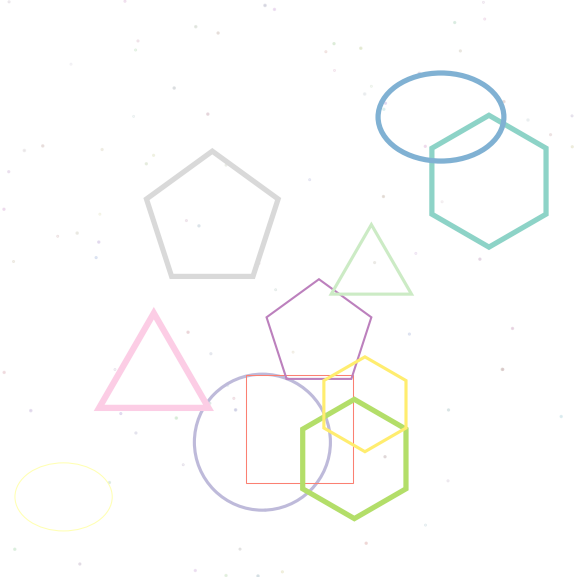[{"shape": "hexagon", "thickness": 2.5, "radius": 0.57, "center": [0.847, 0.685]}, {"shape": "oval", "thickness": 0.5, "radius": 0.42, "center": [0.11, 0.139]}, {"shape": "circle", "thickness": 1.5, "radius": 0.59, "center": [0.454, 0.233]}, {"shape": "square", "thickness": 0.5, "radius": 0.47, "center": [0.519, 0.256]}, {"shape": "oval", "thickness": 2.5, "radius": 0.54, "center": [0.764, 0.796]}, {"shape": "hexagon", "thickness": 2.5, "radius": 0.52, "center": [0.614, 0.204]}, {"shape": "triangle", "thickness": 3, "radius": 0.55, "center": [0.266, 0.348]}, {"shape": "pentagon", "thickness": 2.5, "radius": 0.6, "center": [0.368, 0.617]}, {"shape": "pentagon", "thickness": 1, "radius": 0.48, "center": [0.552, 0.42]}, {"shape": "triangle", "thickness": 1.5, "radius": 0.4, "center": [0.643, 0.53]}, {"shape": "hexagon", "thickness": 1.5, "radius": 0.41, "center": [0.632, 0.299]}]